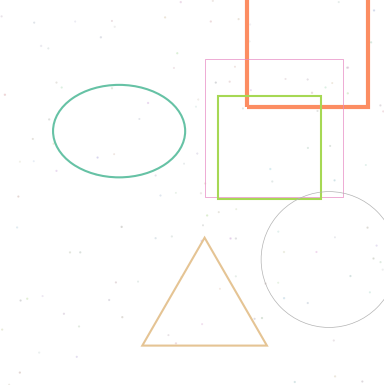[{"shape": "oval", "thickness": 1.5, "radius": 0.86, "center": [0.309, 0.659]}, {"shape": "square", "thickness": 3, "radius": 0.79, "center": [0.798, 0.88]}, {"shape": "square", "thickness": 0.5, "radius": 0.9, "center": [0.712, 0.668]}, {"shape": "square", "thickness": 1.5, "radius": 0.67, "center": [0.7, 0.616]}, {"shape": "triangle", "thickness": 1.5, "radius": 0.93, "center": [0.531, 0.196]}, {"shape": "circle", "thickness": 0.5, "radius": 0.88, "center": [0.855, 0.326]}]